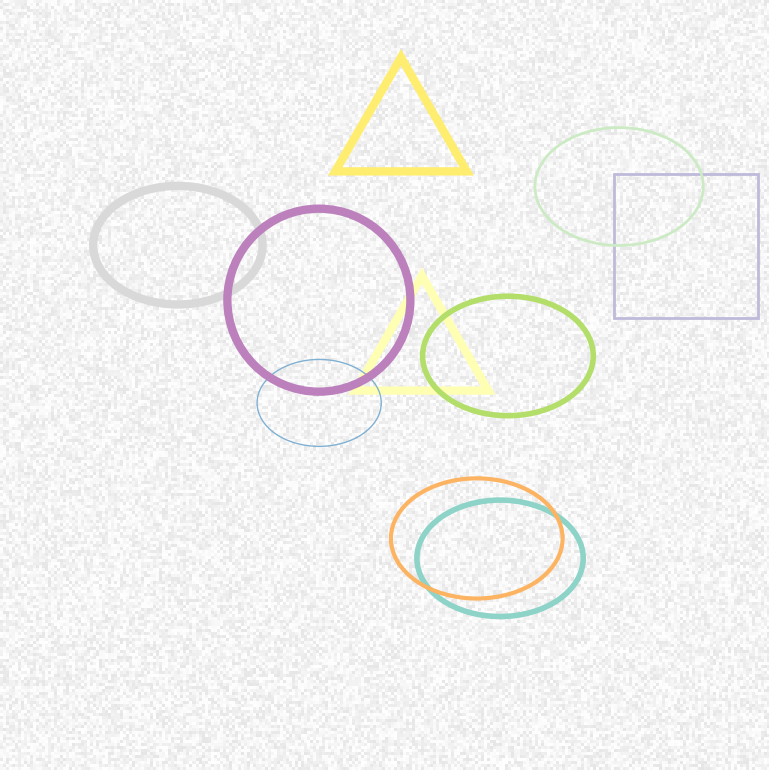[{"shape": "oval", "thickness": 2, "radius": 0.54, "center": [0.649, 0.275]}, {"shape": "triangle", "thickness": 3, "radius": 0.5, "center": [0.548, 0.542]}, {"shape": "square", "thickness": 1, "radius": 0.47, "center": [0.891, 0.681]}, {"shape": "oval", "thickness": 0.5, "radius": 0.4, "center": [0.415, 0.477]}, {"shape": "oval", "thickness": 1.5, "radius": 0.56, "center": [0.619, 0.301]}, {"shape": "oval", "thickness": 2, "radius": 0.55, "center": [0.66, 0.538]}, {"shape": "oval", "thickness": 3, "radius": 0.55, "center": [0.231, 0.682]}, {"shape": "circle", "thickness": 3, "radius": 0.59, "center": [0.414, 0.61]}, {"shape": "oval", "thickness": 1, "radius": 0.55, "center": [0.804, 0.758]}, {"shape": "triangle", "thickness": 3, "radius": 0.49, "center": [0.521, 0.827]}]